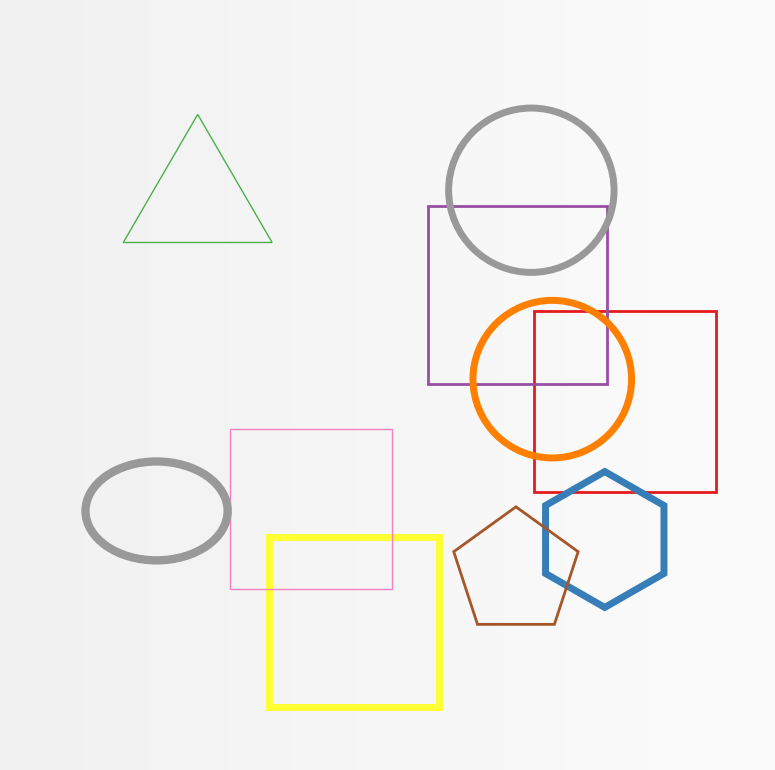[{"shape": "square", "thickness": 1, "radius": 0.59, "center": [0.807, 0.479]}, {"shape": "hexagon", "thickness": 2.5, "radius": 0.44, "center": [0.78, 0.299]}, {"shape": "triangle", "thickness": 0.5, "radius": 0.55, "center": [0.255, 0.741]}, {"shape": "square", "thickness": 1, "radius": 0.58, "center": [0.667, 0.617]}, {"shape": "circle", "thickness": 2.5, "radius": 0.51, "center": [0.713, 0.508]}, {"shape": "square", "thickness": 2.5, "radius": 0.55, "center": [0.457, 0.192]}, {"shape": "pentagon", "thickness": 1, "radius": 0.42, "center": [0.666, 0.257]}, {"shape": "square", "thickness": 0.5, "radius": 0.52, "center": [0.401, 0.339]}, {"shape": "oval", "thickness": 3, "radius": 0.46, "center": [0.202, 0.336]}, {"shape": "circle", "thickness": 2.5, "radius": 0.53, "center": [0.686, 0.753]}]